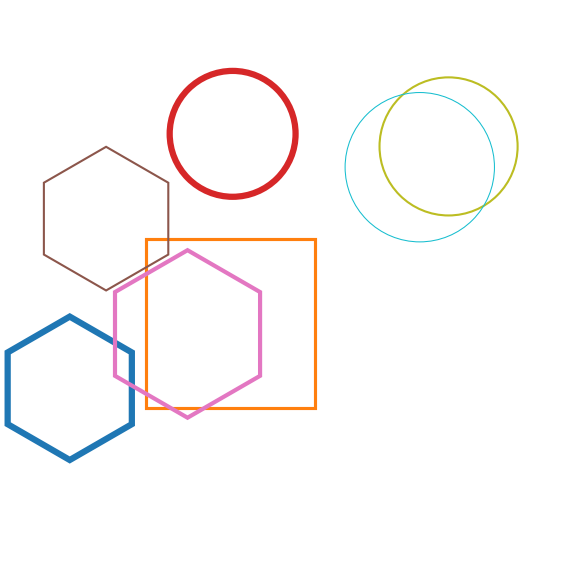[{"shape": "hexagon", "thickness": 3, "radius": 0.62, "center": [0.121, 0.327]}, {"shape": "square", "thickness": 1.5, "radius": 0.73, "center": [0.399, 0.439]}, {"shape": "circle", "thickness": 3, "radius": 0.54, "center": [0.403, 0.767]}, {"shape": "hexagon", "thickness": 1, "radius": 0.62, "center": [0.184, 0.621]}, {"shape": "hexagon", "thickness": 2, "radius": 0.73, "center": [0.325, 0.421]}, {"shape": "circle", "thickness": 1, "radius": 0.6, "center": [0.777, 0.746]}, {"shape": "circle", "thickness": 0.5, "radius": 0.65, "center": [0.727, 0.71]}]